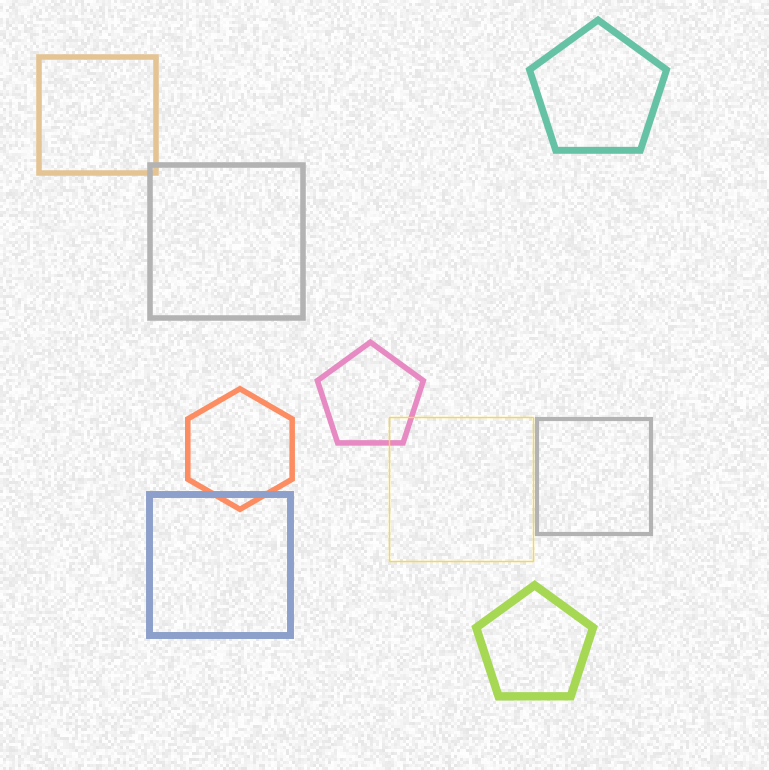[{"shape": "pentagon", "thickness": 2.5, "radius": 0.47, "center": [0.777, 0.88]}, {"shape": "hexagon", "thickness": 2, "radius": 0.39, "center": [0.312, 0.417]}, {"shape": "square", "thickness": 2.5, "radius": 0.46, "center": [0.285, 0.267]}, {"shape": "pentagon", "thickness": 2, "radius": 0.36, "center": [0.481, 0.483]}, {"shape": "pentagon", "thickness": 3, "radius": 0.4, "center": [0.694, 0.16]}, {"shape": "square", "thickness": 0.5, "radius": 0.47, "center": [0.599, 0.365]}, {"shape": "square", "thickness": 2, "radius": 0.38, "center": [0.127, 0.851]}, {"shape": "square", "thickness": 1.5, "radius": 0.37, "center": [0.771, 0.382]}, {"shape": "square", "thickness": 2, "radius": 0.5, "center": [0.294, 0.686]}]